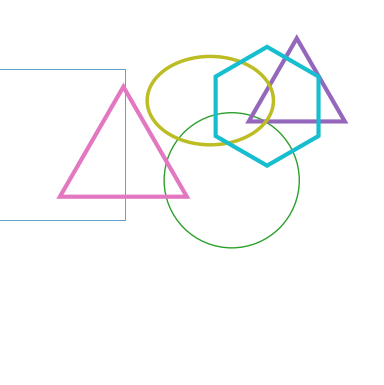[{"shape": "square", "thickness": 0.5, "radius": 0.98, "center": [0.13, 0.625]}, {"shape": "circle", "thickness": 1, "radius": 0.88, "center": [0.602, 0.532]}, {"shape": "triangle", "thickness": 3, "radius": 0.72, "center": [0.771, 0.757]}, {"shape": "triangle", "thickness": 3, "radius": 0.95, "center": [0.32, 0.584]}, {"shape": "oval", "thickness": 2.5, "radius": 0.82, "center": [0.546, 0.739]}, {"shape": "hexagon", "thickness": 3, "radius": 0.77, "center": [0.694, 0.724]}]